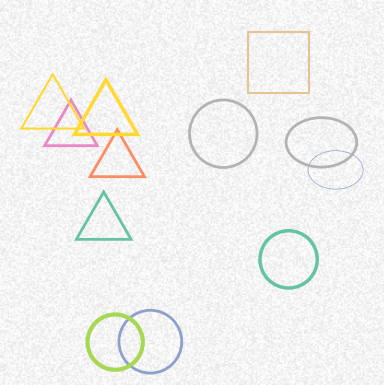[{"shape": "triangle", "thickness": 2, "radius": 0.41, "center": [0.269, 0.419]}, {"shape": "circle", "thickness": 2.5, "radius": 0.37, "center": [0.75, 0.326]}, {"shape": "triangle", "thickness": 2, "radius": 0.41, "center": [0.305, 0.582]}, {"shape": "oval", "thickness": 0.5, "radius": 0.36, "center": [0.872, 0.559]}, {"shape": "circle", "thickness": 2, "radius": 0.41, "center": [0.391, 0.112]}, {"shape": "triangle", "thickness": 2, "radius": 0.39, "center": [0.184, 0.661]}, {"shape": "circle", "thickness": 3, "radius": 0.36, "center": [0.299, 0.111]}, {"shape": "triangle", "thickness": 2.5, "radius": 0.47, "center": [0.275, 0.698]}, {"shape": "triangle", "thickness": 1.5, "radius": 0.47, "center": [0.137, 0.713]}, {"shape": "square", "thickness": 1.5, "radius": 0.4, "center": [0.724, 0.837]}, {"shape": "circle", "thickness": 2, "radius": 0.44, "center": [0.58, 0.653]}, {"shape": "oval", "thickness": 2, "radius": 0.46, "center": [0.835, 0.63]}]